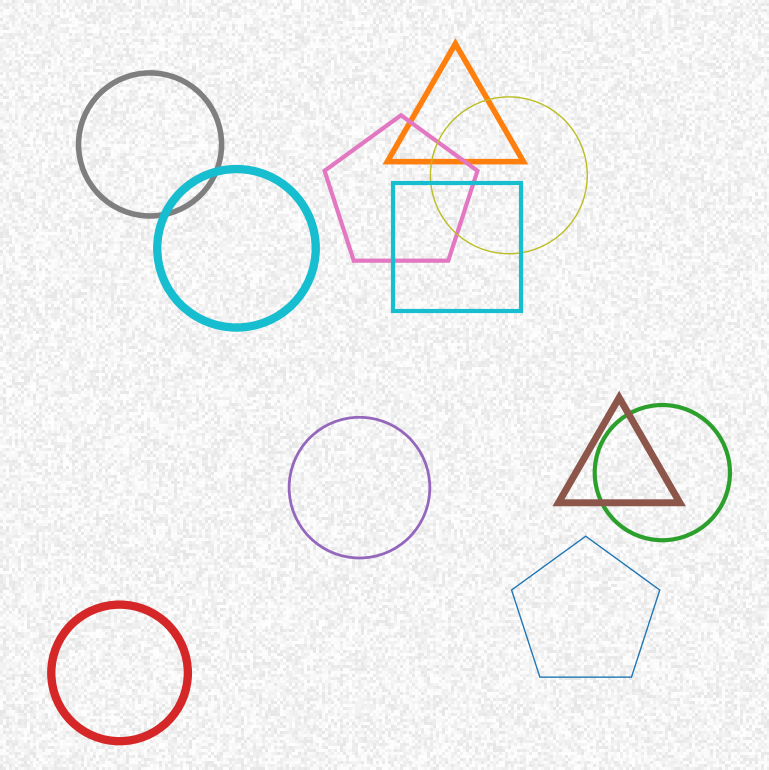[{"shape": "pentagon", "thickness": 0.5, "radius": 0.51, "center": [0.761, 0.202]}, {"shape": "triangle", "thickness": 2, "radius": 0.51, "center": [0.591, 0.841]}, {"shape": "circle", "thickness": 1.5, "radius": 0.44, "center": [0.86, 0.386]}, {"shape": "circle", "thickness": 3, "radius": 0.44, "center": [0.155, 0.126]}, {"shape": "circle", "thickness": 1, "radius": 0.46, "center": [0.467, 0.367]}, {"shape": "triangle", "thickness": 2.5, "radius": 0.46, "center": [0.804, 0.393]}, {"shape": "pentagon", "thickness": 1.5, "radius": 0.52, "center": [0.521, 0.746]}, {"shape": "circle", "thickness": 2, "radius": 0.46, "center": [0.195, 0.812]}, {"shape": "circle", "thickness": 0.5, "radius": 0.51, "center": [0.661, 0.772]}, {"shape": "square", "thickness": 1.5, "radius": 0.42, "center": [0.594, 0.679]}, {"shape": "circle", "thickness": 3, "radius": 0.51, "center": [0.307, 0.678]}]